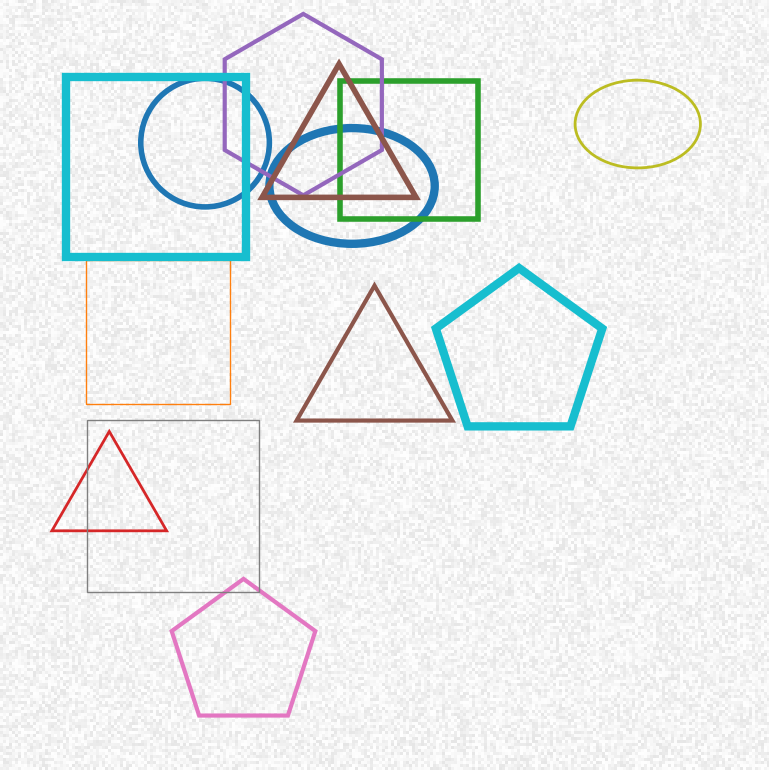[{"shape": "oval", "thickness": 3, "radius": 0.54, "center": [0.457, 0.759]}, {"shape": "circle", "thickness": 2, "radius": 0.42, "center": [0.266, 0.815]}, {"shape": "square", "thickness": 0.5, "radius": 0.47, "center": [0.205, 0.569]}, {"shape": "square", "thickness": 2, "radius": 0.45, "center": [0.531, 0.805]}, {"shape": "triangle", "thickness": 1, "radius": 0.43, "center": [0.142, 0.354]}, {"shape": "hexagon", "thickness": 1.5, "radius": 0.59, "center": [0.394, 0.864]}, {"shape": "triangle", "thickness": 1.5, "radius": 0.58, "center": [0.486, 0.512]}, {"shape": "triangle", "thickness": 2, "radius": 0.58, "center": [0.44, 0.801]}, {"shape": "pentagon", "thickness": 1.5, "radius": 0.49, "center": [0.316, 0.15]}, {"shape": "square", "thickness": 0.5, "radius": 0.56, "center": [0.225, 0.342]}, {"shape": "oval", "thickness": 1, "radius": 0.41, "center": [0.828, 0.839]}, {"shape": "square", "thickness": 3, "radius": 0.58, "center": [0.203, 0.783]}, {"shape": "pentagon", "thickness": 3, "radius": 0.57, "center": [0.674, 0.538]}]